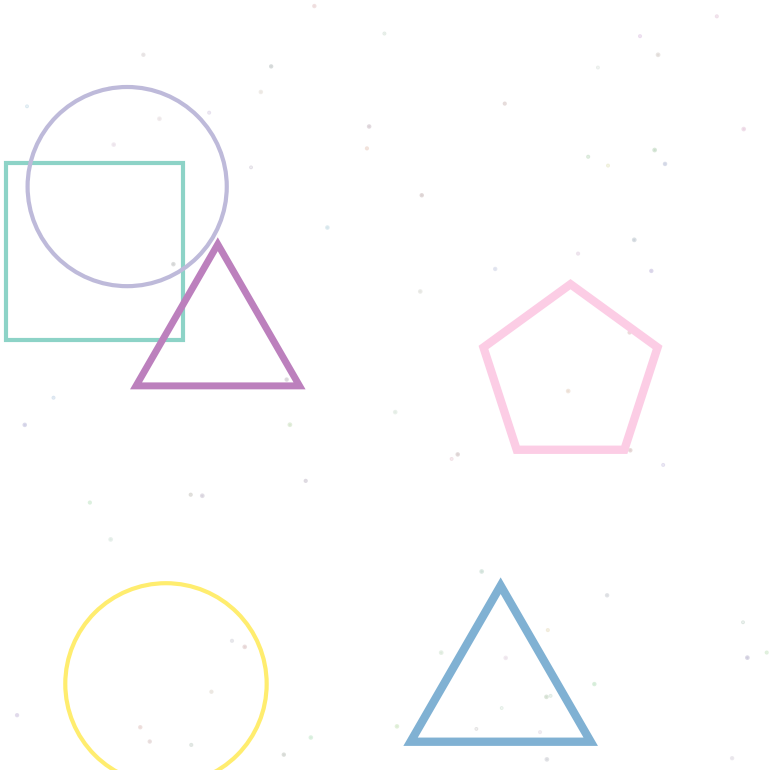[{"shape": "square", "thickness": 1.5, "radius": 0.58, "center": [0.123, 0.673]}, {"shape": "circle", "thickness": 1.5, "radius": 0.65, "center": [0.165, 0.758]}, {"shape": "triangle", "thickness": 3, "radius": 0.68, "center": [0.65, 0.104]}, {"shape": "pentagon", "thickness": 3, "radius": 0.59, "center": [0.741, 0.512]}, {"shape": "triangle", "thickness": 2.5, "radius": 0.61, "center": [0.283, 0.56]}, {"shape": "circle", "thickness": 1.5, "radius": 0.65, "center": [0.216, 0.112]}]